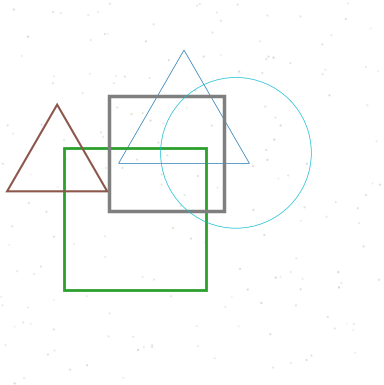[{"shape": "triangle", "thickness": 0.5, "radius": 0.98, "center": [0.478, 0.674]}, {"shape": "square", "thickness": 2, "radius": 0.92, "center": [0.351, 0.431]}, {"shape": "triangle", "thickness": 1.5, "radius": 0.75, "center": [0.148, 0.578]}, {"shape": "square", "thickness": 2.5, "radius": 0.75, "center": [0.432, 0.602]}, {"shape": "circle", "thickness": 0.5, "radius": 0.98, "center": [0.613, 0.603]}]